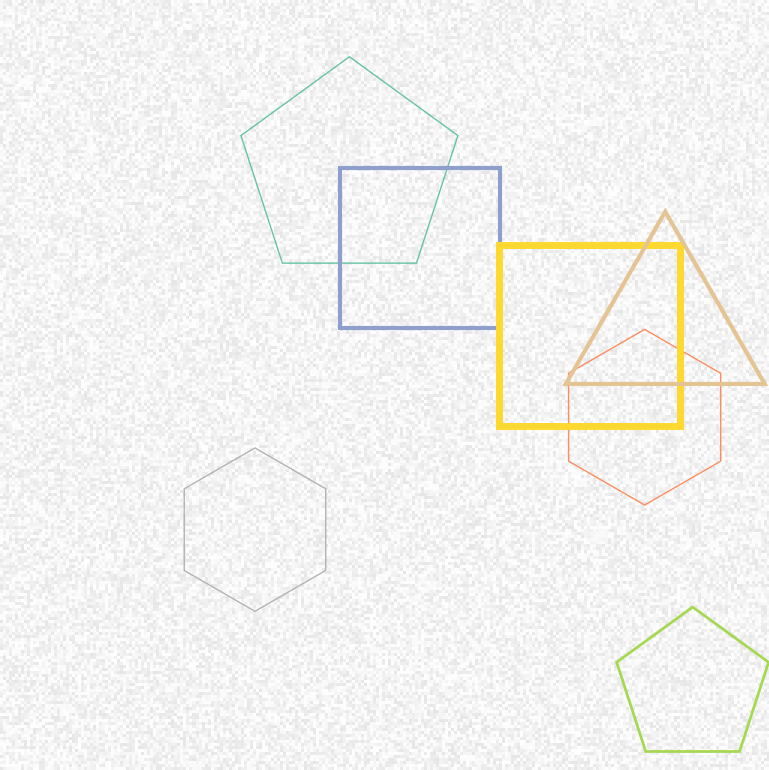[{"shape": "pentagon", "thickness": 0.5, "radius": 0.74, "center": [0.454, 0.778]}, {"shape": "hexagon", "thickness": 0.5, "radius": 0.57, "center": [0.837, 0.458]}, {"shape": "square", "thickness": 1.5, "radius": 0.52, "center": [0.545, 0.678]}, {"shape": "pentagon", "thickness": 1, "radius": 0.52, "center": [0.9, 0.108]}, {"shape": "square", "thickness": 2.5, "radius": 0.59, "center": [0.766, 0.564]}, {"shape": "triangle", "thickness": 1.5, "radius": 0.75, "center": [0.864, 0.576]}, {"shape": "hexagon", "thickness": 0.5, "radius": 0.53, "center": [0.331, 0.312]}]